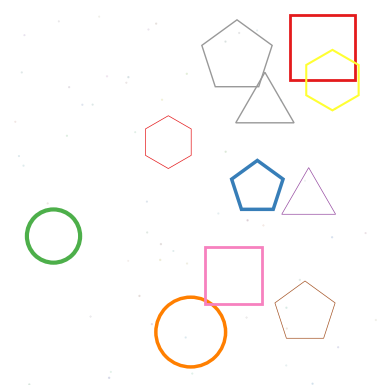[{"shape": "square", "thickness": 2, "radius": 0.43, "center": [0.838, 0.876]}, {"shape": "hexagon", "thickness": 0.5, "radius": 0.34, "center": [0.437, 0.631]}, {"shape": "pentagon", "thickness": 2.5, "radius": 0.35, "center": [0.668, 0.513]}, {"shape": "circle", "thickness": 3, "radius": 0.35, "center": [0.139, 0.387]}, {"shape": "triangle", "thickness": 0.5, "radius": 0.4, "center": [0.802, 0.484]}, {"shape": "circle", "thickness": 2.5, "radius": 0.45, "center": [0.495, 0.137]}, {"shape": "hexagon", "thickness": 1.5, "radius": 0.39, "center": [0.864, 0.792]}, {"shape": "pentagon", "thickness": 0.5, "radius": 0.41, "center": [0.792, 0.188]}, {"shape": "square", "thickness": 2, "radius": 0.37, "center": [0.607, 0.284]}, {"shape": "pentagon", "thickness": 1, "radius": 0.48, "center": [0.616, 0.852]}, {"shape": "triangle", "thickness": 1, "radius": 0.44, "center": [0.688, 0.725]}]